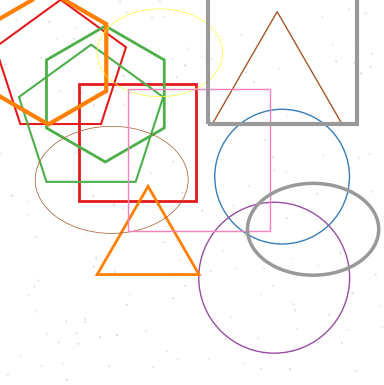[{"shape": "square", "thickness": 2, "radius": 0.76, "center": [0.358, 0.63]}, {"shape": "pentagon", "thickness": 1.5, "radius": 0.89, "center": [0.158, 0.822]}, {"shape": "circle", "thickness": 1, "radius": 0.87, "center": [0.733, 0.541]}, {"shape": "pentagon", "thickness": 1.5, "radius": 0.99, "center": [0.237, 0.687]}, {"shape": "hexagon", "thickness": 2, "radius": 0.88, "center": [0.274, 0.756]}, {"shape": "circle", "thickness": 1, "radius": 0.98, "center": [0.712, 0.279]}, {"shape": "triangle", "thickness": 2, "radius": 0.76, "center": [0.385, 0.363]}, {"shape": "hexagon", "thickness": 3, "radius": 0.87, "center": [0.126, 0.851]}, {"shape": "oval", "thickness": 0.5, "radius": 0.82, "center": [0.415, 0.863]}, {"shape": "triangle", "thickness": 1, "radius": 0.98, "center": [0.72, 0.773]}, {"shape": "oval", "thickness": 0.5, "radius": 0.99, "center": [0.29, 0.533]}, {"shape": "square", "thickness": 1, "radius": 0.92, "center": [0.517, 0.583]}, {"shape": "oval", "thickness": 2.5, "radius": 0.85, "center": [0.813, 0.404]}, {"shape": "square", "thickness": 3, "radius": 0.97, "center": [0.734, 0.872]}]